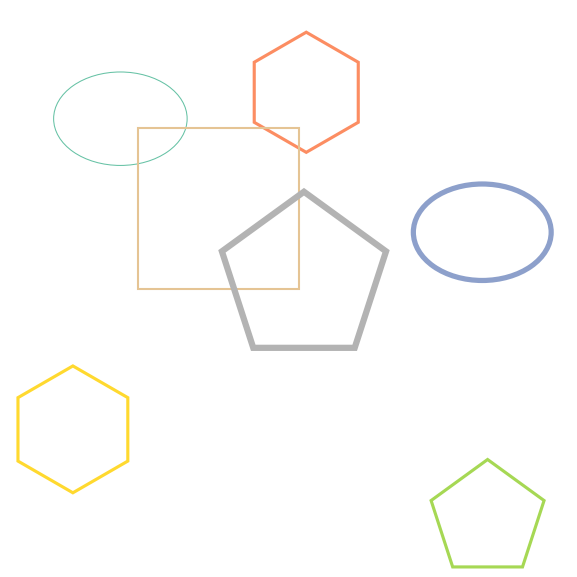[{"shape": "oval", "thickness": 0.5, "radius": 0.58, "center": [0.208, 0.794]}, {"shape": "hexagon", "thickness": 1.5, "radius": 0.52, "center": [0.53, 0.839]}, {"shape": "oval", "thickness": 2.5, "radius": 0.6, "center": [0.835, 0.597]}, {"shape": "pentagon", "thickness": 1.5, "radius": 0.51, "center": [0.844, 0.101]}, {"shape": "hexagon", "thickness": 1.5, "radius": 0.55, "center": [0.126, 0.256]}, {"shape": "square", "thickness": 1, "radius": 0.7, "center": [0.379, 0.638]}, {"shape": "pentagon", "thickness": 3, "radius": 0.75, "center": [0.526, 0.518]}]